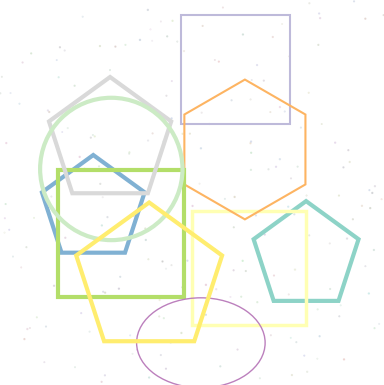[{"shape": "pentagon", "thickness": 3, "radius": 0.72, "center": [0.795, 0.334]}, {"shape": "square", "thickness": 2.5, "radius": 0.74, "center": [0.646, 0.304]}, {"shape": "square", "thickness": 1.5, "radius": 0.71, "center": [0.612, 0.819]}, {"shape": "pentagon", "thickness": 3, "radius": 0.7, "center": [0.242, 0.457]}, {"shape": "hexagon", "thickness": 1.5, "radius": 0.91, "center": [0.636, 0.612]}, {"shape": "square", "thickness": 3, "radius": 0.82, "center": [0.314, 0.393]}, {"shape": "pentagon", "thickness": 3, "radius": 0.83, "center": [0.286, 0.633]}, {"shape": "oval", "thickness": 1, "radius": 0.83, "center": [0.522, 0.11]}, {"shape": "circle", "thickness": 3, "radius": 0.92, "center": [0.289, 0.561]}, {"shape": "pentagon", "thickness": 3, "radius": 1.0, "center": [0.387, 0.275]}]